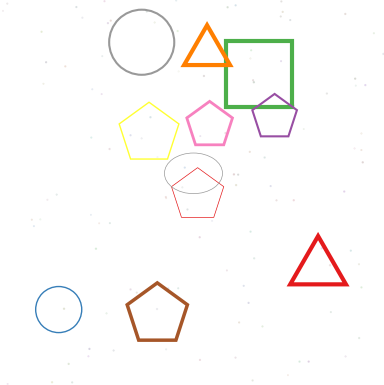[{"shape": "triangle", "thickness": 3, "radius": 0.42, "center": [0.826, 0.303]}, {"shape": "pentagon", "thickness": 0.5, "radius": 0.36, "center": [0.513, 0.493]}, {"shape": "circle", "thickness": 1, "radius": 0.3, "center": [0.152, 0.196]}, {"shape": "square", "thickness": 3, "radius": 0.43, "center": [0.673, 0.807]}, {"shape": "pentagon", "thickness": 1.5, "radius": 0.3, "center": [0.713, 0.695]}, {"shape": "triangle", "thickness": 3, "radius": 0.34, "center": [0.538, 0.866]}, {"shape": "pentagon", "thickness": 1, "radius": 0.41, "center": [0.387, 0.653]}, {"shape": "pentagon", "thickness": 2.5, "radius": 0.41, "center": [0.409, 0.183]}, {"shape": "pentagon", "thickness": 2, "radius": 0.31, "center": [0.545, 0.674]}, {"shape": "oval", "thickness": 0.5, "radius": 0.38, "center": [0.503, 0.55]}, {"shape": "circle", "thickness": 1.5, "radius": 0.42, "center": [0.368, 0.89]}]